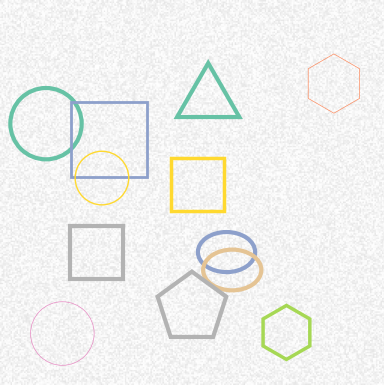[{"shape": "circle", "thickness": 3, "radius": 0.46, "center": [0.12, 0.679]}, {"shape": "triangle", "thickness": 3, "radius": 0.47, "center": [0.541, 0.743]}, {"shape": "hexagon", "thickness": 0.5, "radius": 0.39, "center": [0.867, 0.783]}, {"shape": "square", "thickness": 2, "radius": 0.49, "center": [0.284, 0.638]}, {"shape": "oval", "thickness": 3, "radius": 0.37, "center": [0.588, 0.345]}, {"shape": "circle", "thickness": 0.5, "radius": 0.41, "center": [0.162, 0.134]}, {"shape": "hexagon", "thickness": 2.5, "radius": 0.35, "center": [0.744, 0.137]}, {"shape": "circle", "thickness": 1, "radius": 0.35, "center": [0.265, 0.537]}, {"shape": "square", "thickness": 2.5, "radius": 0.34, "center": [0.512, 0.52]}, {"shape": "oval", "thickness": 3, "radius": 0.38, "center": [0.603, 0.299]}, {"shape": "pentagon", "thickness": 3, "radius": 0.47, "center": [0.498, 0.201]}, {"shape": "square", "thickness": 3, "radius": 0.34, "center": [0.251, 0.344]}]